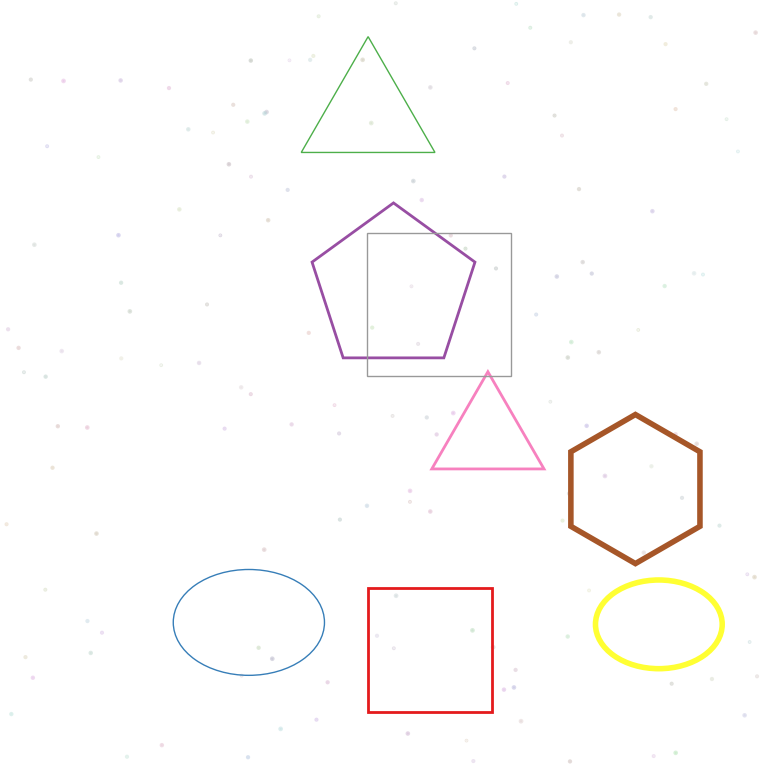[{"shape": "square", "thickness": 1, "radius": 0.4, "center": [0.559, 0.156]}, {"shape": "oval", "thickness": 0.5, "radius": 0.49, "center": [0.323, 0.192]}, {"shape": "triangle", "thickness": 0.5, "radius": 0.5, "center": [0.478, 0.852]}, {"shape": "pentagon", "thickness": 1, "radius": 0.56, "center": [0.511, 0.625]}, {"shape": "oval", "thickness": 2, "radius": 0.41, "center": [0.856, 0.189]}, {"shape": "hexagon", "thickness": 2, "radius": 0.48, "center": [0.825, 0.365]}, {"shape": "triangle", "thickness": 1, "radius": 0.42, "center": [0.634, 0.433]}, {"shape": "square", "thickness": 0.5, "radius": 0.47, "center": [0.571, 0.605]}]